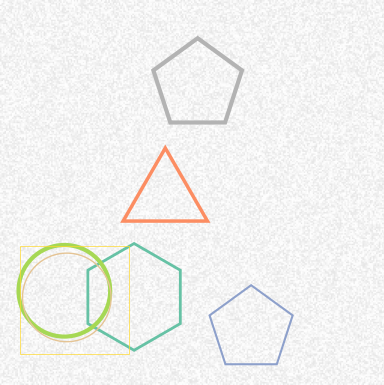[{"shape": "hexagon", "thickness": 2, "radius": 0.69, "center": [0.348, 0.229]}, {"shape": "triangle", "thickness": 2.5, "radius": 0.63, "center": [0.429, 0.489]}, {"shape": "pentagon", "thickness": 1.5, "radius": 0.57, "center": [0.652, 0.146]}, {"shape": "circle", "thickness": 3, "radius": 0.59, "center": [0.167, 0.245]}, {"shape": "square", "thickness": 0.5, "radius": 0.7, "center": [0.194, 0.22]}, {"shape": "circle", "thickness": 1, "radius": 0.58, "center": [0.174, 0.227]}, {"shape": "pentagon", "thickness": 3, "radius": 0.6, "center": [0.513, 0.78]}]